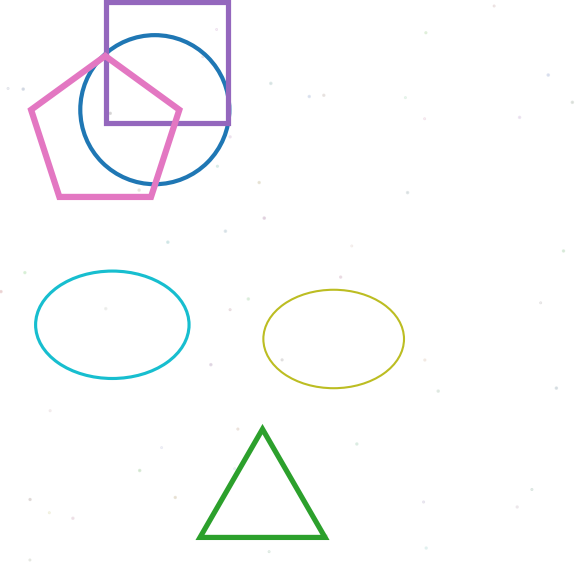[{"shape": "circle", "thickness": 2, "radius": 0.65, "center": [0.268, 0.809]}, {"shape": "triangle", "thickness": 2.5, "radius": 0.63, "center": [0.455, 0.131]}, {"shape": "square", "thickness": 2.5, "radius": 0.53, "center": [0.289, 0.891]}, {"shape": "pentagon", "thickness": 3, "radius": 0.67, "center": [0.182, 0.767]}, {"shape": "oval", "thickness": 1, "radius": 0.61, "center": [0.578, 0.412]}, {"shape": "oval", "thickness": 1.5, "radius": 0.66, "center": [0.195, 0.437]}]